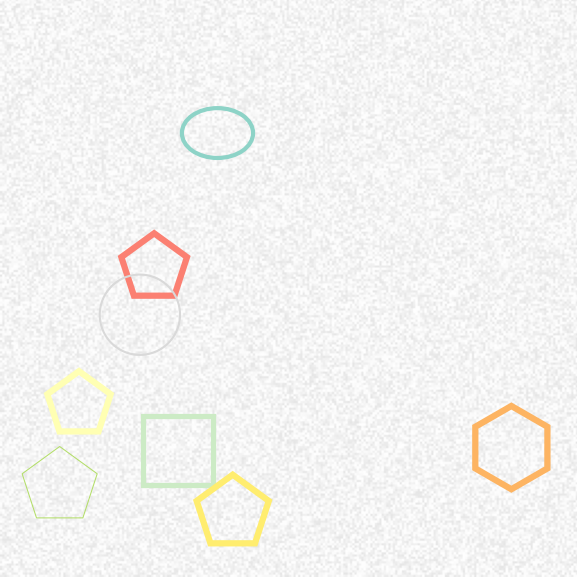[{"shape": "oval", "thickness": 2, "radius": 0.31, "center": [0.377, 0.769]}, {"shape": "pentagon", "thickness": 3, "radius": 0.29, "center": [0.137, 0.299]}, {"shape": "pentagon", "thickness": 3, "radius": 0.3, "center": [0.267, 0.535]}, {"shape": "hexagon", "thickness": 3, "radius": 0.36, "center": [0.885, 0.224]}, {"shape": "pentagon", "thickness": 0.5, "radius": 0.34, "center": [0.103, 0.158]}, {"shape": "circle", "thickness": 1, "radius": 0.35, "center": [0.242, 0.454]}, {"shape": "square", "thickness": 2.5, "radius": 0.3, "center": [0.308, 0.219]}, {"shape": "pentagon", "thickness": 3, "radius": 0.33, "center": [0.403, 0.111]}]